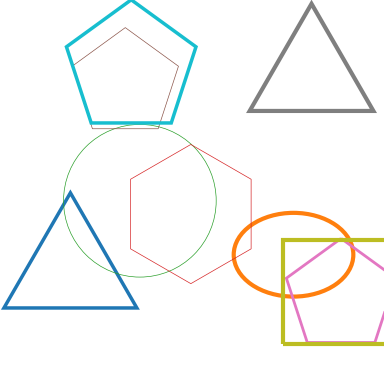[{"shape": "triangle", "thickness": 2.5, "radius": 1.0, "center": [0.183, 0.3]}, {"shape": "oval", "thickness": 3, "radius": 0.78, "center": [0.762, 0.338]}, {"shape": "circle", "thickness": 0.5, "radius": 0.99, "center": [0.363, 0.479]}, {"shape": "hexagon", "thickness": 0.5, "radius": 0.9, "center": [0.496, 0.444]}, {"shape": "pentagon", "thickness": 0.5, "radius": 0.73, "center": [0.325, 0.783]}, {"shape": "pentagon", "thickness": 2, "radius": 0.75, "center": [0.886, 0.231]}, {"shape": "triangle", "thickness": 3, "radius": 0.93, "center": [0.809, 0.805]}, {"shape": "square", "thickness": 3, "radius": 0.67, "center": [0.87, 0.242]}, {"shape": "pentagon", "thickness": 2.5, "radius": 0.88, "center": [0.341, 0.824]}]